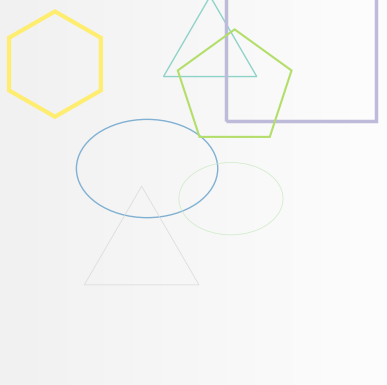[{"shape": "triangle", "thickness": 1, "radius": 0.69, "center": [0.542, 0.871]}, {"shape": "square", "thickness": 2.5, "radius": 0.97, "center": [0.776, 0.879]}, {"shape": "oval", "thickness": 1, "radius": 0.91, "center": [0.38, 0.562]}, {"shape": "pentagon", "thickness": 1.5, "radius": 0.77, "center": [0.606, 0.769]}, {"shape": "triangle", "thickness": 0.5, "radius": 0.85, "center": [0.366, 0.345]}, {"shape": "oval", "thickness": 0.5, "radius": 0.67, "center": [0.596, 0.484]}, {"shape": "hexagon", "thickness": 3, "radius": 0.68, "center": [0.142, 0.834]}]